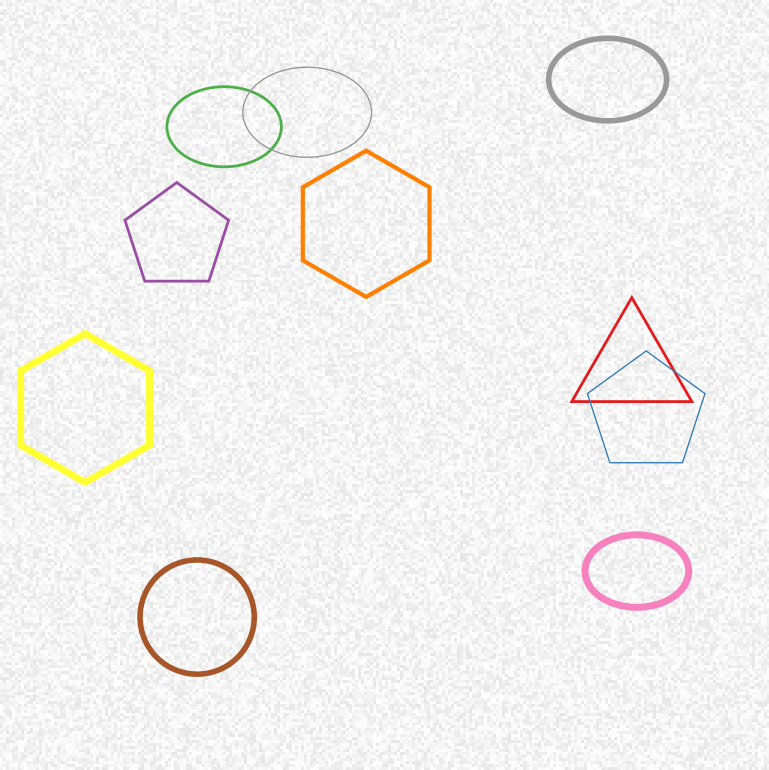[{"shape": "triangle", "thickness": 1, "radius": 0.45, "center": [0.821, 0.523]}, {"shape": "pentagon", "thickness": 0.5, "radius": 0.4, "center": [0.839, 0.464]}, {"shape": "oval", "thickness": 1, "radius": 0.37, "center": [0.291, 0.835]}, {"shape": "pentagon", "thickness": 1, "radius": 0.35, "center": [0.23, 0.692]}, {"shape": "hexagon", "thickness": 1.5, "radius": 0.47, "center": [0.476, 0.709]}, {"shape": "hexagon", "thickness": 2.5, "radius": 0.48, "center": [0.111, 0.47]}, {"shape": "circle", "thickness": 2, "radius": 0.37, "center": [0.256, 0.199]}, {"shape": "oval", "thickness": 2.5, "radius": 0.34, "center": [0.827, 0.258]}, {"shape": "oval", "thickness": 2, "radius": 0.38, "center": [0.789, 0.897]}, {"shape": "oval", "thickness": 0.5, "radius": 0.42, "center": [0.399, 0.854]}]